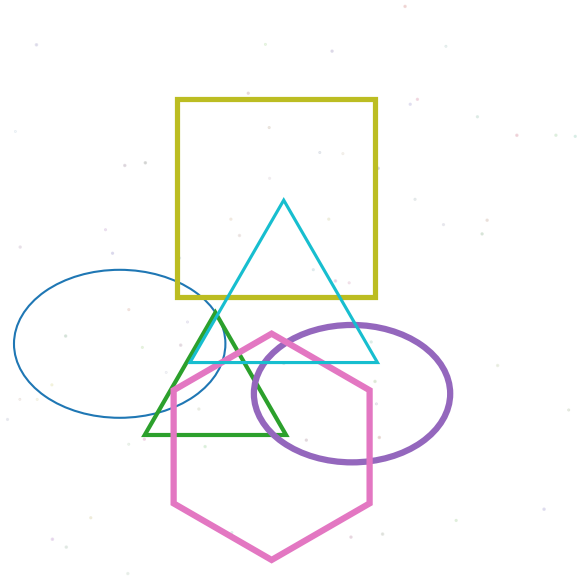[{"shape": "oval", "thickness": 1, "radius": 0.92, "center": [0.207, 0.404]}, {"shape": "triangle", "thickness": 2, "radius": 0.71, "center": [0.373, 0.317]}, {"shape": "oval", "thickness": 3, "radius": 0.85, "center": [0.61, 0.317]}, {"shape": "hexagon", "thickness": 3, "radius": 0.98, "center": [0.47, 0.225]}, {"shape": "square", "thickness": 2.5, "radius": 0.86, "center": [0.478, 0.656]}, {"shape": "triangle", "thickness": 1.5, "radius": 0.94, "center": [0.491, 0.465]}]